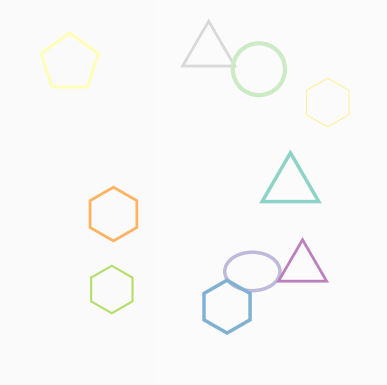[{"shape": "triangle", "thickness": 2.5, "radius": 0.42, "center": [0.75, 0.519]}, {"shape": "pentagon", "thickness": 2, "radius": 0.39, "center": [0.18, 0.837]}, {"shape": "oval", "thickness": 2.5, "radius": 0.36, "center": [0.651, 0.295]}, {"shape": "hexagon", "thickness": 2.5, "radius": 0.34, "center": [0.586, 0.204]}, {"shape": "hexagon", "thickness": 2, "radius": 0.35, "center": [0.293, 0.444]}, {"shape": "hexagon", "thickness": 1.5, "radius": 0.31, "center": [0.289, 0.248]}, {"shape": "triangle", "thickness": 2, "radius": 0.39, "center": [0.539, 0.867]}, {"shape": "triangle", "thickness": 2, "radius": 0.36, "center": [0.781, 0.306]}, {"shape": "circle", "thickness": 3, "radius": 0.34, "center": [0.668, 0.82]}, {"shape": "hexagon", "thickness": 0.5, "radius": 0.32, "center": [0.846, 0.734]}]